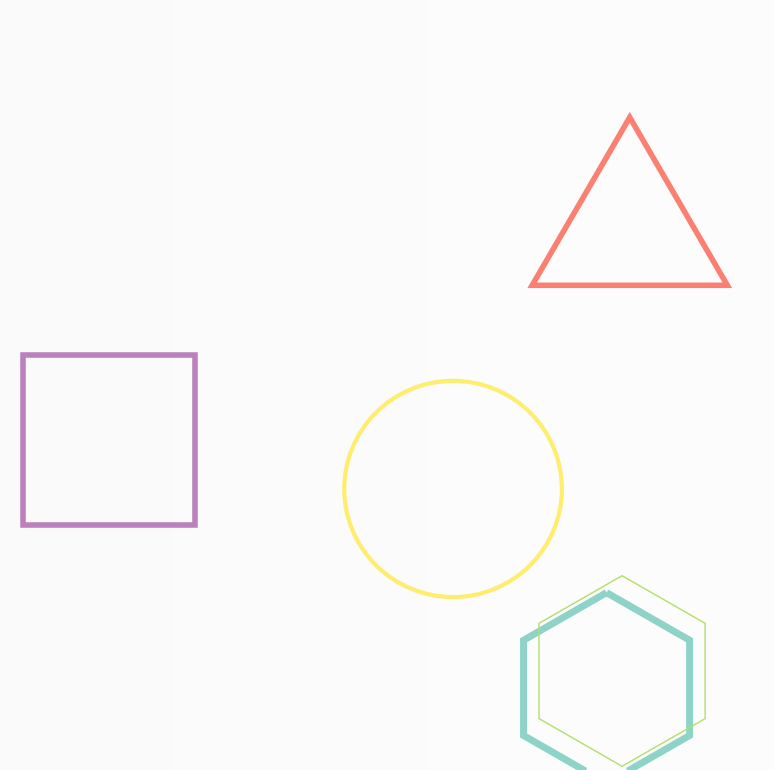[{"shape": "hexagon", "thickness": 2.5, "radius": 0.62, "center": [0.783, 0.107]}, {"shape": "triangle", "thickness": 2, "radius": 0.73, "center": [0.813, 0.702]}, {"shape": "hexagon", "thickness": 0.5, "radius": 0.62, "center": [0.803, 0.129]}, {"shape": "square", "thickness": 2, "radius": 0.55, "center": [0.141, 0.429]}, {"shape": "circle", "thickness": 1.5, "radius": 0.7, "center": [0.585, 0.365]}]